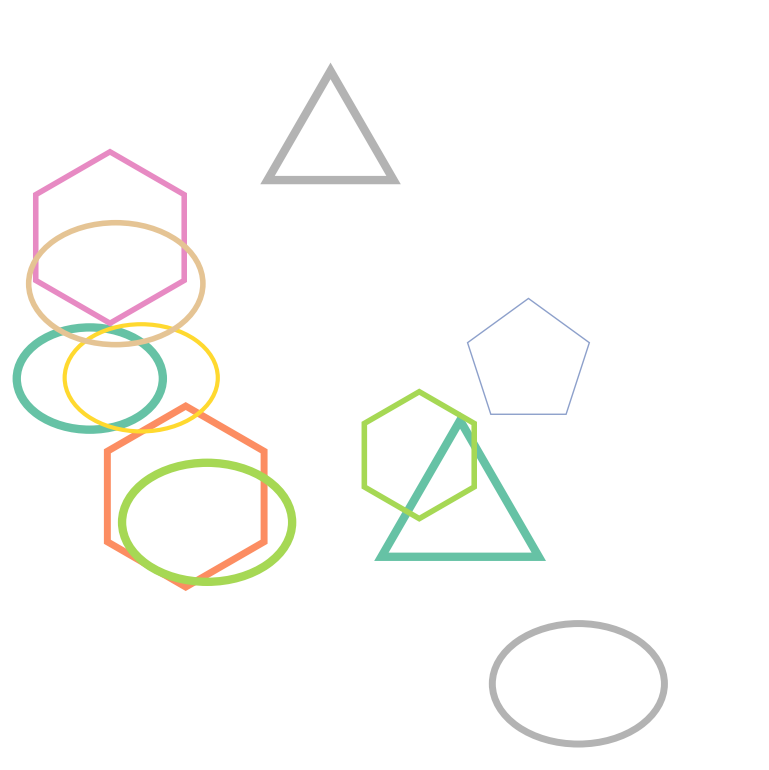[{"shape": "triangle", "thickness": 3, "radius": 0.59, "center": [0.598, 0.336]}, {"shape": "oval", "thickness": 3, "radius": 0.47, "center": [0.117, 0.508]}, {"shape": "hexagon", "thickness": 2.5, "radius": 0.59, "center": [0.241, 0.355]}, {"shape": "pentagon", "thickness": 0.5, "radius": 0.42, "center": [0.686, 0.529]}, {"shape": "hexagon", "thickness": 2, "radius": 0.56, "center": [0.143, 0.692]}, {"shape": "hexagon", "thickness": 2, "radius": 0.41, "center": [0.545, 0.409]}, {"shape": "oval", "thickness": 3, "radius": 0.55, "center": [0.269, 0.322]}, {"shape": "oval", "thickness": 1.5, "radius": 0.5, "center": [0.183, 0.509]}, {"shape": "oval", "thickness": 2, "radius": 0.57, "center": [0.15, 0.632]}, {"shape": "oval", "thickness": 2.5, "radius": 0.56, "center": [0.751, 0.112]}, {"shape": "triangle", "thickness": 3, "radius": 0.47, "center": [0.429, 0.813]}]